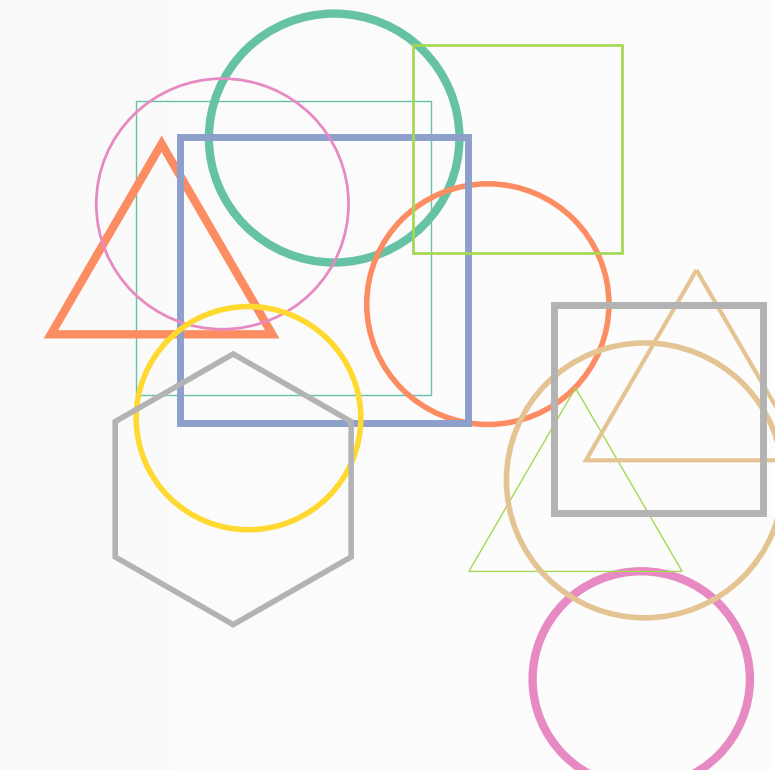[{"shape": "square", "thickness": 0.5, "radius": 0.95, "center": [0.366, 0.678]}, {"shape": "circle", "thickness": 3, "radius": 0.81, "center": [0.431, 0.821]}, {"shape": "triangle", "thickness": 3, "radius": 0.82, "center": [0.208, 0.648]}, {"shape": "circle", "thickness": 2, "radius": 0.78, "center": [0.629, 0.605]}, {"shape": "square", "thickness": 2.5, "radius": 0.93, "center": [0.418, 0.637]}, {"shape": "circle", "thickness": 3, "radius": 0.7, "center": [0.827, 0.118]}, {"shape": "circle", "thickness": 1, "radius": 0.81, "center": [0.287, 0.735]}, {"shape": "triangle", "thickness": 0.5, "radius": 0.79, "center": [0.743, 0.337]}, {"shape": "square", "thickness": 1, "radius": 0.67, "center": [0.668, 0.806]}, {"shape": "circle", "thickness": 2, "radius": 0.72, "center": [0.321, 0.457]}, {"shape": "circle", "thickness": 2, "radius": 0.89, "center": [0.832, 0.376]}, {"shape": "triangle", "thickness": 1.5, "radius": 0.82, "center": [0.899, 0.485]}, {"shape": "hexagon", "thickness": 2, "radius": 0.88, "center": [0.301, 0.365]}, {"shape": "square", "thickness": 2.5, "radius": 0.67, "center": [0.85, 0.469]}]